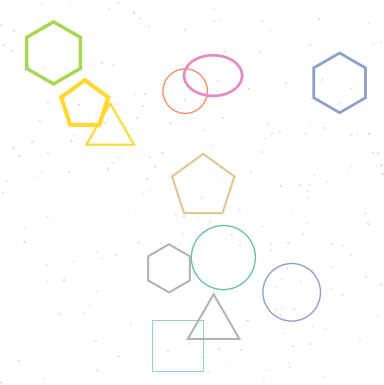[{"shape": "circle", "thickness": 1, "radius": 0.42, "center": [0.58, 0.331]}, {"shape": "square", "thickness": 0.5, "radius": 0.33, "center": [0.461, 0.103]}, {"shape": "circle", "thickness": 1, "radius": 0.29, "center": [0.481, 0.763]}, {"shape": "hexagon", "thickness": 2, "radius": 0.39, "center": [0.882, 0.785]}, {"shape": "circle", "thickness": 1, "radius": 0.37, "center": [0.758, 0.241]}, {"shape": "oval", "thickness": 2, "radius": 0.38, "center": [0.554, 0.804]}, {"shape": "hexagon", "thickness": 2.5, "radius": 0.4, "center": [0.139, 0.863]}, {"shape": "pentagon", "thickness": 3, "radius": 0.32, "center": [0.22, 0.727]}, {"shape": "triangle", "thickness": 1.5, "radius": 0.36, "center": [0.286, 0.66]}, {"shape": "pentagon", "thickness": 1.5, "radius": 0.43, "center": [0.528, 0.515]}, {"shape": "triangle", "thickness": 1.5, "radius": 0.39, "center": [0.555, 0.158]}, {"shape": "hexagon", "thickness": 1.5, "radius": 0.31, "center": [0.439, 0.303]}]